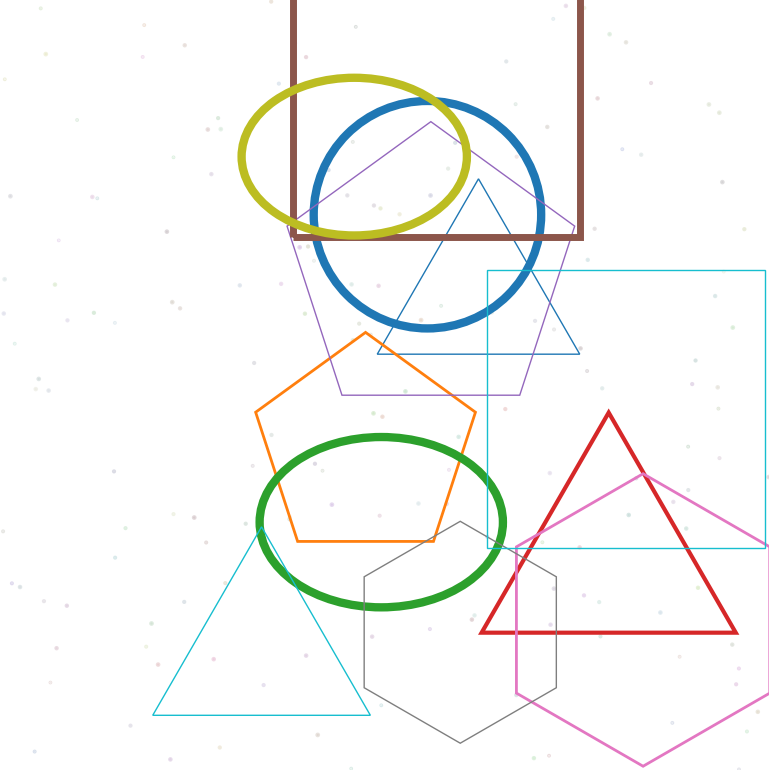[{"shape": "triangle", "thickness": 0.5, "radius": 0.76, "center": [0.621, 0.616]}, {"shape": "circle", "thickness": 3, "radius": 0.74, "center": [0.555, 0.721]}, {"shape": "pentagon", "thickness": 1, "radius": 0.75, "center": [0.475, 0.418]}, {"shape": "oval", "thickness": 3, "radius": 0.79, "center": [0.495, 0.322]}, {"shape": "triangle", "thickness": 1.5, "radius": 0.95, "center": [0.791, 0.274]}, {"shape": "pentagon", "thickness": 0.5, "radius": 0.98, "center": [0.56, 0.646]}, {"shape": "square", "thickness": 2.5, "radius": 0.93, "center": [0.567, 0.879]}, {"shape": "hexagon", "thickness": 1, "radius": 0.95, "center": [0.835, 0.195]}, {"shape": "hexagon", "thickness": 0.5, "radius": 0.72, "center": [0.598, 0.179]}, {"shape": "oval", "thickness": 3, "radius": 0.73, "center": [0.46, 0.797]}, {"shape": "triangle", "thickness": 0.5, "radius": 0.82, "center": [0.34, 0.153]}, {"shape": "square", "thickness": 0.5, "radius": 0.9, "center": [0.813, 0.469]}]